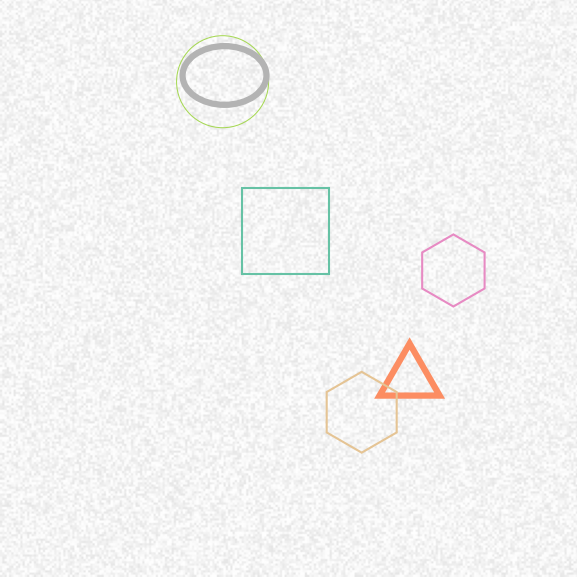[{"shape": "square", "thickness": 1, "radius": 0.37, "center": [0.494, 0.6]}, {"shape": "triangle", "thickness": 3, "radius": 0.3, "center": [0.709, 0.344]}, {"shape": "hexagon", "thickness": 1, "radius": 0.31, "center": [0.785, 0.531]}, {"shape": "circle", "thickness": 0.5, "radius": 0.4, "center": [0.385, 0.858]}, {"shape": "hexagon", "thickness": 1, "radius": 0.35, "center": [0.626, 0.285]}, {"shape": "oval", "thickness": 3, "radius": 0.36, "center": [0.389, 0.868]}]